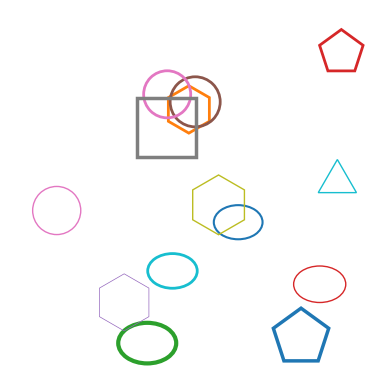[{"shape": "pentagon", "thickness": 2.5, "radius": 0.38, "center": [0.782, 0.124]}, {"shape": "oval", "thickness": 1.5, "radius": 0.32, "center": [0.619, 0.423]}, {"shape": "hexagon", "thickness": 2, "radius": 0.31, "center": [0.491, 0.716]}, {"shape": "oval", "thickness": 3, "radius": 0.38, "center": [0.382, 0.109]}, {"shape": "oval", "thickness": 1, "radius": 0.34, "center": [0.83, 0.262]}, {"shape": "pentagon", "thickness": 2, "radius": 0.3, "center": [0.887, 0.864]}, {"shape": "hexagon", "thickness": 0.5, "radius": 0.37, "center": [0.323, 0.215]}, {"shape": "circle", "thickness": 2, "radius": 0.33, "center": [0.507, 0.736]}, {"shape": "circle", "thickness": 2, "radius": 0.31, "center": [0.434, 0.755]}, {"shape": "circle", "thickness": 1, "radius": 0.31, "center": [0.147, 0.453]}, {"shape": "square", "thickness": 2.5, "radius": 0.38, "center": [0.432, 0.669]}, {"shape": "hexagon", "thickness": 1, "radius": 0.39, "center": [0.568, 0.468]}, {"shape": "oval", "thickness": 2, "radius": 0.32, "center": [0.448, 0.296]}, {"shape": "triangle", "thickness": 1, "radius": 0.29, "center": [0.876, 0.528]}]